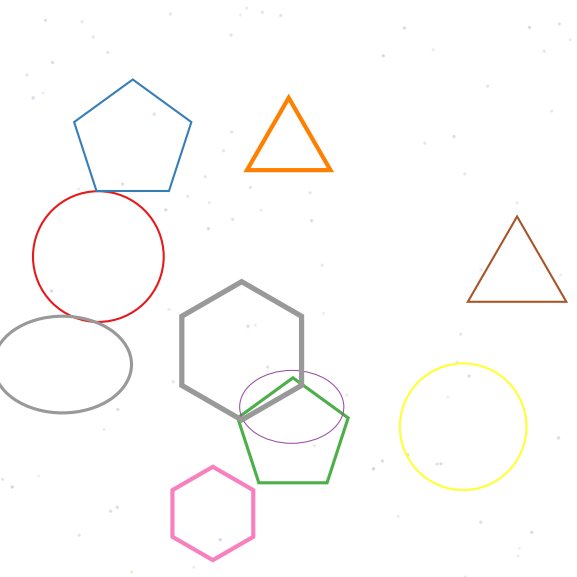[{"shape": "circle", "thickness": 1, "radius": 0.57, "center": [0.17, 0.555]}, {"shape": "pentagon", "thickness": 1, "radius": 0.53, "center": [0.23, 0.755]}, {"shape": "pentagon", "thickness": 1.5, "radius": 0.5, "center": [0.507, 0.244]}, {"shape": "oval", "thickness": 0.5, "radius": 0.45, "center": [0.505, 0.295]}, {"shape": "triangle", "thickness": 2, "radius": 0.42, "center": [0.5, 0.746]}, {"shape": "circle", "thickness": 1, "radius": 0.55, "center": [0.802, 0.26]}, {"shape": "triangle", "thickness": 1, "radius": 0.49, "center": [0.895, 0.526]}, {"shape": "hexagon", "thickness": 2, "radius": 0.4, "center": [0.369, 0.11]}, {"shape": "oval", "thickness": 1.5, "radius": 0.6, "center": [0.108, 0.368]}, {"shape": "hexagon", "thickness": 2.5, "radius": 0.6, "center": [0.419, 0.392]}]